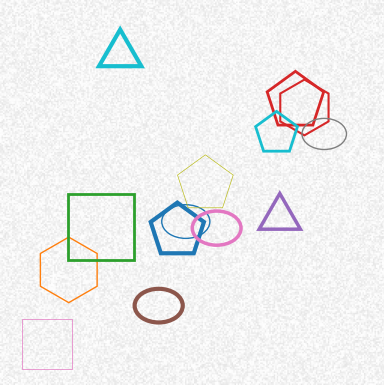[{"shape": "oval", "thickness": 1, "radius": 0.31, "center": [0.483, 0.425]}, {"shape": "pentagon", "thickness": 3, "radius": 0.36, "center": [0.461, 0.401]}, {"shape": "hexagon", "thickness": 1, "radius": 0.43, "center": [0.179, 0.299]}, {"shape": "square", "thickness": 2, "radius": 0.43, "center": [0.262, 0.411]}, {"shape": "hexagon", "thickness": 1.5, "radius": 0.36, "center": [0.791, 0.721]}, {"shape": "pentagon", "thickness": 2, "radius": 0.39, "center": [0.767, 0.738]}, {"shape": "triangle", "thickness": 2.5, "radius": 0.31, "center": [0.727, 0.436]}, {"shape": "oval", "thickness": 3, "radius": 0.31, "center": [0.412, 0.206]}, {"shape": "oval", "thickness": 2.5, "radius": 0.32, "center": [0.563, 0.407]}, {"shape": "square", "thickness": 0.5, "radius": 0.32, "center": [0.121, 0.105]}, {"shape": "oval", "thickness": 1, "radius": 0.29, "center": [0.842, 0.652]}, {"shape": "pentagon", "thickness": 0.5, "radius": 0.38, "center": [0.533, 0.522]}, {"shape": "pentagon", "thickness": 2, "radius": 0.29, "center": [0.718, 0.654]}, {"shape": "triangle", "thickness": 3, "radius": 0.32, "center": [0.312, 0.86]}]